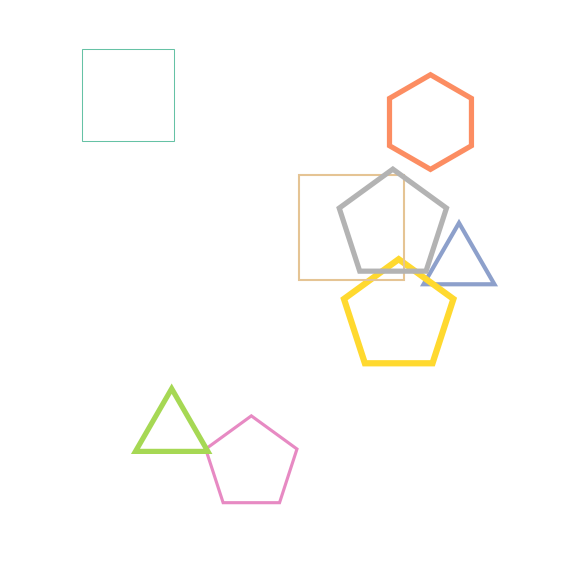[{"shape": "square", "thickness": 0.5, "radius": 0.4, "center": [0.222, 0.834]}, {"shape": "hexagon", "thickness": 2.5, "radius": 0.41, "center": [0.745, 0.788]}, {"shape": "triangle", "thickness": 2, "radius": 0.35, "center": [0.795, 0.542]}, {"shape": "pentagon", "thickness": 1.5, "radius": 0.42, "center": [0.435, 0.196]}, {"shape": "triangle", "thickness": 2.5, "radius": 0.36, "center": [0.297, 0.254]}, {"shape": "pentagon", "thickness": 3, "radius": 0.5, "center": [0.69, 0.451]}, {"shape": "square", "thickness": 1, "radius": 0.45, "center": [0.609, 0.605]}, {"shape": "pentagon", "thickness": 2.5, "radius": 0.49, "center": [0.68, 0.609]}]